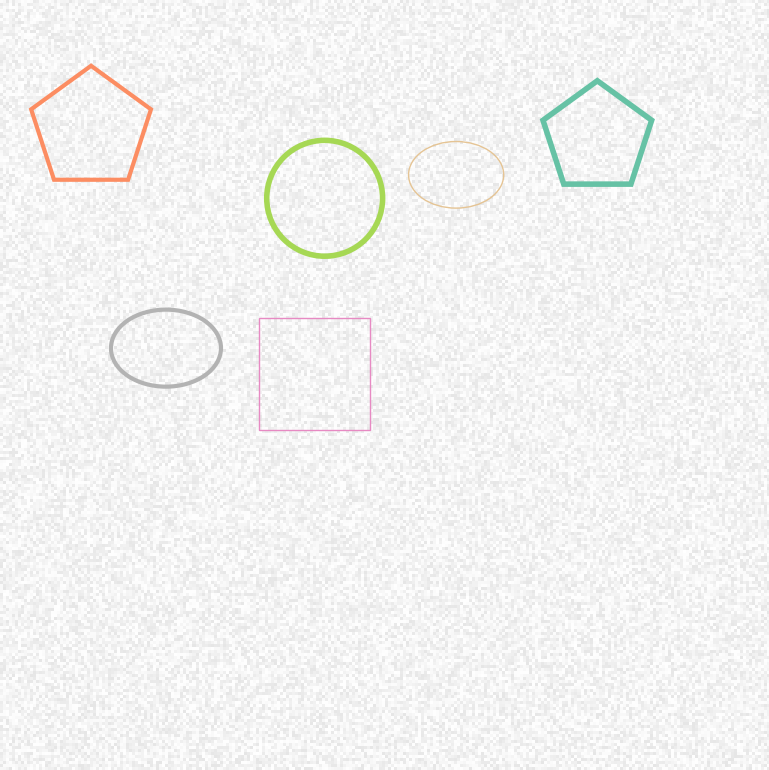[{"shape": "pentagon", "thickness": 2, "radius": 0.37, "center": [0.776, 0.821]}, {"shape": "pentagon", "thickness": 1.5, "radius": 0.41, "center": [0.118, 0.833]}, {"shape": "square", "thickness": 0.5, "radius": 0.36, "center": [0.409, 0.514]}, {"shape": "circle", "thickness": 2, "radius": 0.38, "center": [0.422, 0.743]}, {"shape": "oval", "thickness": 0.5, "radius": 0.31, "center": [0.592, 0.773]}, {"shape": "oval", "thickness": 1.5, "radius": 0.36, "center": [0.216, 0.548]}]